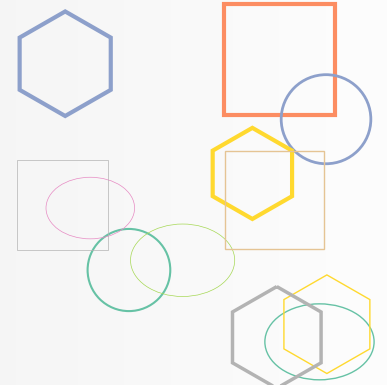[{"shape": "circle", "thickness": 1.5, "radius": 0.53, "center": [0.333, 0.299]}, {"shape": "oval", "thickness": 1, "radius": 0.7, "center": [0.824, 0.112]}, {"shape": "square", "thickness": 3, "radius": 0.72, "center": [0.722, 0.846]}, {"shape": "hexagon", "thickness": 3, "radius": 0.68, "center": [0.168, 0.834]}, {"shape": "circle", "thickness": 2, "radius": 0.58, "center": [0.841, 0.69]}, {"shape": "oval", "thickness": 0.5, "radius": 0.57, "center": [0.233, 0.46]}, {"shape": "oval", "thickness": 0.5, "radius": 0.67, "center": [0.471, 0.324]}, {"shape": "hexagon", "thickness": 1, "radius": 0.64, "center": [0.844, 0.158]}, {"shape": "hexagon", "thickness": 3, "radius": 0.59, "center": [0.651, 0.55]}, {"shape": "square", "thickness": 1, "radius": 0.64, "center": [0.708, 0.48]}, {"shape": "hexagon", "thickness": 2.5, "radius": 0.66, "center": [0.714, 0.124]}, {"shape": "square", "thickness": 0.5, "radius": 0.59, "center": [0.162, 0.468]}]